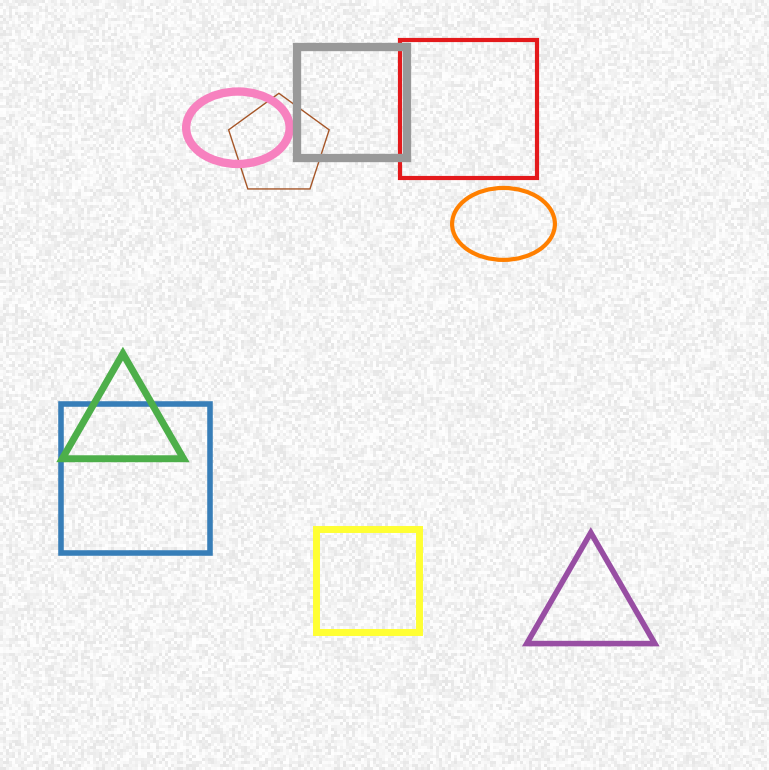[{"shape": "square", "thickness": 1.5, "radius": 0.45, "center": [0.608, 0.859]}, {"shape": "square", "thickness": 2, "radius": 0.48, "center": [0.176, 0.379]}, {"shape": "triangle", "thickness": 2.5, "radius": 0.45, "center": [0.16, 0.45]}, {"shape": "triangle", "thickness": 2, "radius": 0.48, "center": [0.767, 0.212]}, {"shape": "oval", "thickness": 1.5, "radius": 0.33, "center": [0.654, 0.709]}, {"shape": "square", "thickness": 2.5, "radius": 0.33, "center": [0.477, 0.246]}, {"shape": "pentagon", "thickness": 0.5, "radius": 0.34, "center": [0.362, 0.81]}, {"shape": "oval", "thickness": 3, "radius": 0.34, "center": [0.309, 0.834]}, {"shape": "square", "thickness": 3, "radius": 0.36, "center": [0.457, 0.867]}]